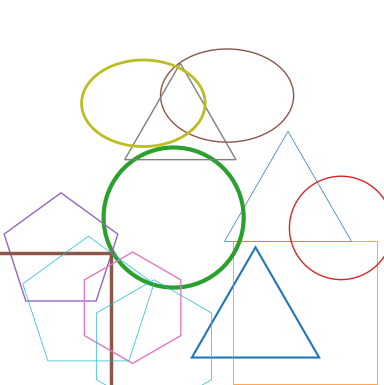[{"shape": "triangle", "thickness": 0.5, "radius": 0.95, "center": [0.748, 0.468]}, {"shape": "triangle", "thickness": 1.5, "radius": 0.95, "center": [0.664, 0.167]}, {"shape": "square", "thickness": 0.5, "radius": 0.93, "center": [0.792, 0.188]}, {"shape": "circle", "thickness": 3, "radius": 0.91, "center": [0.451, 0.435]}, {"shape": "circle", "thickness": 1, "radius": 0.67, "center": [0.886, 0.408]}, {"shape": "pentagon", "thickness": 1, "radius": 0.78, "center": [0.158, 0.344]}, {"shape": "square", "thickness": 2.5, "radius": 0.91, "center": [0.108, 0.162]}, {"shape": "oval", "thickness": 1, "radius": 0.86, "center": [0.59, 0.752]}, {"shape": "hexagon", "thickness": 1, "radius": 0.72, "center": [0.344, 0.201]}, {"shape": "triangle", "thickness": 1, "radius": 0.83, "center": [0.468, 0.669]}, {"shape": "oval", "thickness": 2, "radius": 0.8, "center": [0.372, 0.732]}, {"shape": "pentagon", "thickness": 0.5, "radius": 0.9, "center": [0.23, 0.207]}, {"shape": "hexagon", "thickness": 0.5, "radius": 0.86, "center": [0.4, 0.1]}]